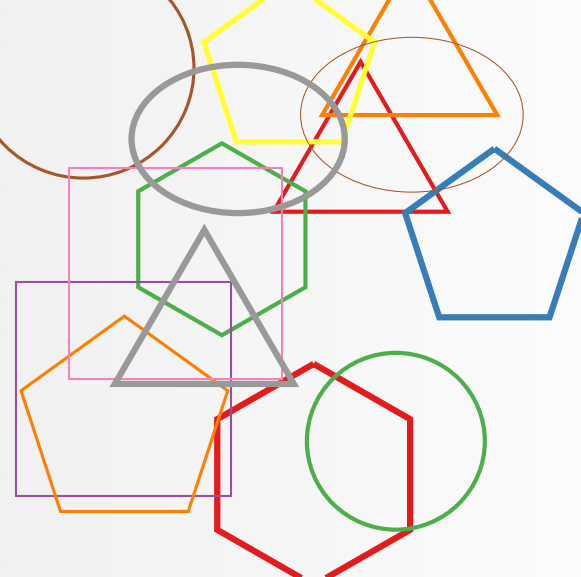[{"shape": "hexagon", "thickness": 3, "radius": 0.96, "center": [0.54, 0.178]}, {"shape": "triangle", "thickness": 2, "radius": 0.87, "center": [0.62, 0.719]}, {"shape": "pentagon", "thickness": 3, "radius": 0.81, "center": [0.851, 0.58]}, {"shape": "hexagon", "thickness": 2, "radius": 0.83, "center": [0.382, 0.585]}, {"shape": "circle", "thickness": 2, "radius": 0.77, "center": [0.681, 0.235]}, {"shape": "square", "thickness": 1, "radius": 0.92, "center": [0.212, 0.325]}, {"shape": "pentagon", "thickness": 1.5, "radius": 0.93, "center": [0.214, 0.265]}, {"shape": "triangle", "thickness": 2, "radius": 0.87, "center": [0.705, 0.887]}, {"shape": "pentagon", "thickness": 2.5, "radius": 0.77, "center": [0.497, 0.878]}, {"shape": "oval", "thickness": 0.5, "radius": 0.96, "center": [0.709, 0.8]}, {"shape": "circle", "thickness": 1.5, "radius": 0.95, "center": [0.144, 0.881]}, {"shape": "square", "thickness": 1, "radius": 0.91, "center": [0.302, 0.525]}, {"shape": "oval", "thickness": 3, "radius": 0.92, "center": [0.41, 0.759]}, {"shape": "triangle", "thickness": 3, "radius": 0.89, "center": [0.352, 0.423]}]